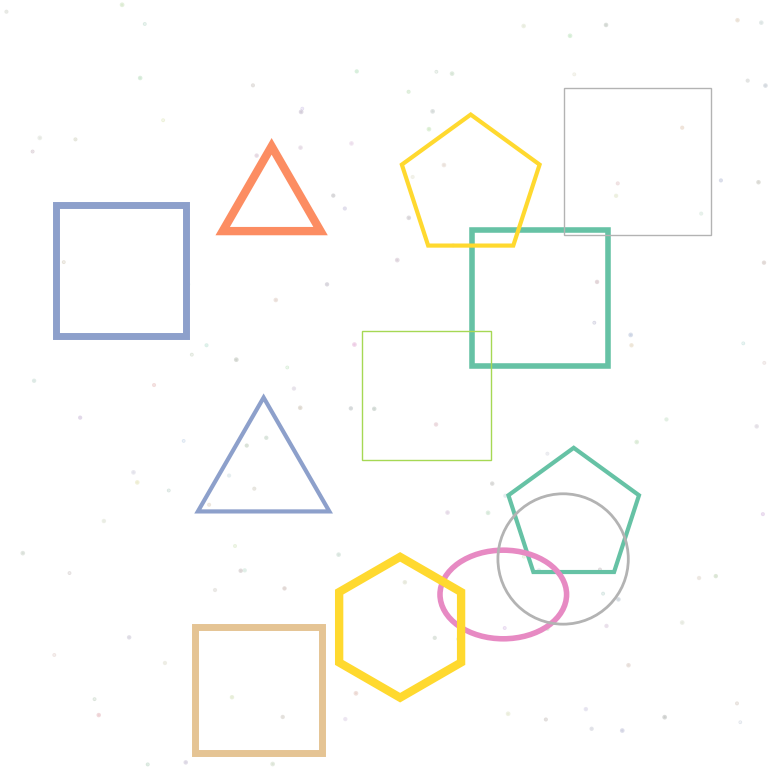[{"shape": "square", "thickness": 2, "radius": 0.44, "center": [0.701, 0.613]}, {"shape": "pentagon", "thickness": 1.5, "radius": 0.45, "center": [0.745, 0.329]}, {"shape": "triangle", "thickness": 3, "radius": 0.37, "center": [0.353, 0.737]}, {"shape": "square", "thickness": 2.5, "radius": 0.42, "center": [0.157, 0.648]}, {"shape": "triangle", "thickness": 1.5, "radius": 0.49, "center": [0.342, 0.385]}, {"shape": "oval", "thickness": 2, "radius": 0.41, "center": [0.654, 0.228]}, {"shape": "square", "thickness": 0.5, "radius": 0.42, "center": [0.554, 0.487]}, {"shape": "pentagon", "thickness": 1.5, "radius": 0.47, "center": [0.611, 0.757]}, {"shape": "hexagon", "thickness": 3, "radius": 0.46, "center": [0.52, 0.185]}, {"shape": "square", "thickness": 2.5, "radius": 0.41, "center": [0.336, 0.103]}, {"shape": "circle", "thickness": 1, "radius": 0.42, "center": [0.731, 0.274]}, {"shape": "square", "thickness": 0.5, "radius": 0.48, "center": [0.827, 0.791]}]